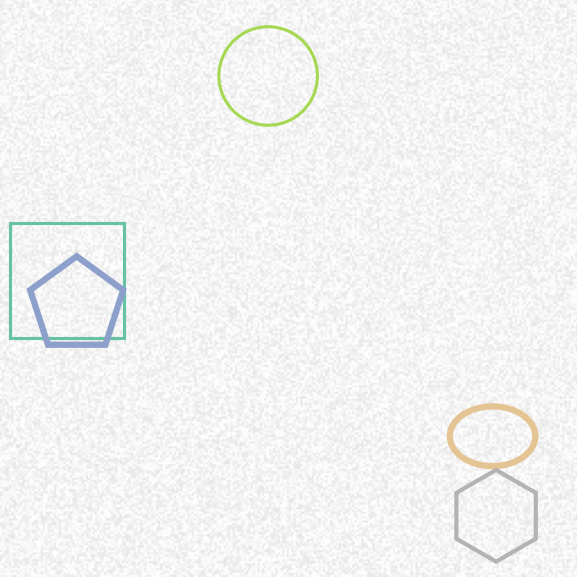[{"shape": "square", "thickness": 1.5, "radius": 0.5, "center": [0.116, 0.514]}, {"shape": "pentagon", "thickness": 3, "radius": 0.42, "center": [0.133, 0.471]}, {"shape": "circle", "thickness": 1.5, "radius": 0.43, "center": [0.464, 0.868]}, {"shape": "oval", "thickness": 3, "radius": 0.37, "center": [0.853, 0.244]}, {"shape": "hexagon", "thickness": 2, "radius": 0.4, "center": [0.859, 0.106]}]